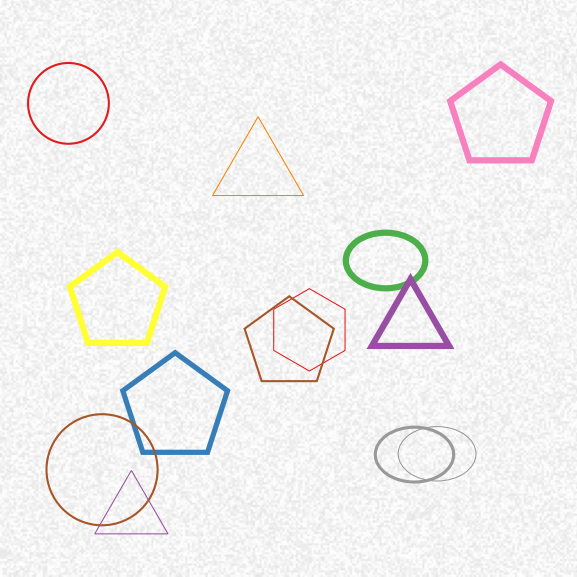[{"shape": "hexagon", "thickness": 0.5, "radius": 0.36, "center": [0.536, 0.428]}, {"shape": "circle", "thickness": 1, "radius": 0.35, "center": [0.119, 0.82]}, {"shape": "pentagon", "thickness": 2.5, "radius": 0.48, "center": [0.303, 0.293]}, {"shape": "oval", "thickness": 3, "radius": 0.34, "center": [0.668, 0.548]}, {"shape": "triangle", "thickness": 3, "radius": 0.39, "center": [0.711, 0.439]}, {"shape": "triangle", "thickness": 0.5, "radius": 0.37, "center": [0.227, 0.111]}, {"shape": "triangle", "thickness": 0.5, "radius": 0.46, "center": [0.447, 0.706]}, {"shape": "pentagon", "thickness": 3, "radius": 0.43, "center": [0.203, 0.476]}, {"shape": "pentagon", "thickness": 1, "radius": 0.41, "center": [0.501, 0.405]}, {"shape": "circle", "thickness": 1, "radius": 0.48, "center": [0.177, 0.186]}, {"shape": "pentagon", "thickness": 3, "radius": 0.46, "center": [0.867, 0.796]}, {"shape": "oval", "thickness": 1.5, "radius": 0.34, "center": [0.718, 0.212]}, {"shape": "oval", "thickness": 0.5, "radius": 0.34, "center": [0.757, 0.213]}]